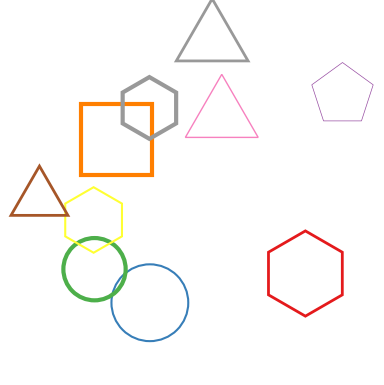[{"shape": "hexagon", "thickness": 2, "radius": 0.55, "center": [0.793, 0.29]}, {"shape": "circle", "thickness": 1.5, "radius": 0.5, "center": [0.389, 0.214]}, {"shape": "circle", "thickness": 3, "radius": 0.4, "center": [0.246, 0.301]}, {"shape": "pentagon", "thickness": 0.5, "radius": 0.42, "center": [0.89, 0.754]}, {"shape": "square", "thickness": 3, "radius": 0.46, "center": [0.303, 0.638]}, {"shape": "hexagon", "thickness": 1.5, "radius": 0.43, "center": [0.243, 0.429]}, {"shape": "triangle", "thickness": 2, "radius": 0.43, "center": [0.102, 0.483]}, {"shape": "triangle", "thickness": 1, "radius": 0.55, "center": [0.576, 0.698]}, {"shape": "hexagon", "thickness": 3, "radius": 0.4, "center": [0.388, 0.72]}, {"shape": "triangle", "thickness": 2, "radius": 0.54, "center": [0.551, 0.896]}]